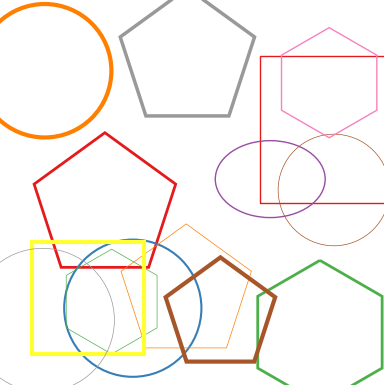[{"shape": "square", "thickness": 1, "radius": 0.95, "center": [0.865, 0.664]}, {"shape": "pentagon", "thickness": 2, "radius": 0.97, "center": [0.272, 0.462]}, {"shape": "circle", "thickness": 1.5, "radius": 0.89, "center": [0.345, 0.199]}, {"shape": "hexagon", "thickness": 2, "radius": 0.93, "center": [0.831, 0.137]}, {"shape": "hexagon", "thickness": 0.5, "radius": 0.68, "center": [0.29, 0.217]}, {"shape": "oval", "thickness": 1, "radius": 0.71, "center": [0.702, 0.535]}, {"shape": "circle", "thickness": 3, "radius": 0.87, "center": [0.116, 0.816]}, {"shape": "pentagon", "thickness": 0.5, "radius": 0.89, "center": [0.484, 0.24]}, {"shape": "square", "thickness": 3, "radius": 0.73, "center": [0.23, 0.226]}, {"shape": "pentagon", "thickness": 3, "radius": 0.75, "center": [0.572, 0.182]}, {"shape": "circle", "thickness": 0.5, "radius": 0.72, "center": [0.867, 0.507]}, {"shape": "hexagon", "thickness": 1, "radius": 0.71, "center": [0.855, 0.785]}, {"shape": "pentagon", "thickness": 2.5, "radius": 0.92, "center": [0.487, 0.847]}, {"shape": "circle", "thickness": 0.5, "radius": 0.93, "center": [0.111, 0.169]}]